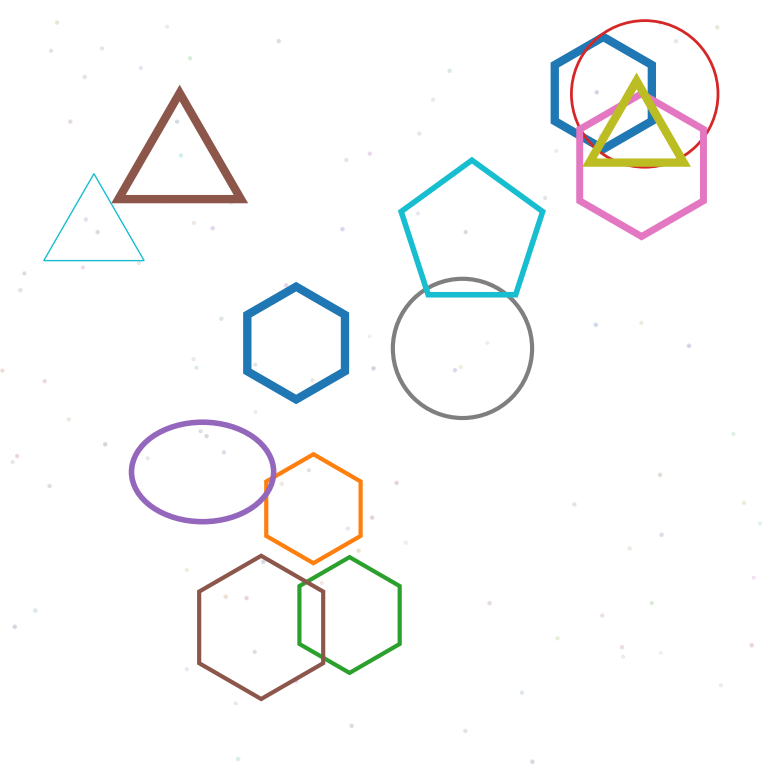[{"shape": "hexagon", "thickness": 3, "radius": 0.37, "center": [0.385, 0.554]}, {"shape": "hexagon", "thickness": 3, "radius": 0.36, "center": [0.784, 0.879]}, {"shape": "hexagon", "thickness": 1.5, "radius": 0.35, "center": [0.407, 0.339]}, {"shape": "hexagon", "thickness": 1.5, "radius": 0.38, "center": [0.454, 0.201]}, {"shape": "circle", "thickness": 1, "radius": 0.48, "center": [0.837, 0.878]}, {"shape": "oval", "thickness": 2, "radius": 0.46, "center": [0.263, 0.387]}, {"shape": "hexagon", "thickness": 1.5, "radius": 0.46, "center": [0.339, 0.185]}, {"shape": "triangle", "thickness": 3, "radius": 0.46, "center": [0.233, 0.787]}, {"shape": "hexagon", "thickness": 2.5, "radius": 0.46, "center": [0.833, 0.786]}, {"shape": "circle", "thickness": 1.5, "radius": 0.45, "center": [0.601, 0.548]}, {"shape": "triangle", "thickness": 3, "radius": 0.35, "center": [0.827, 0.824]}, {"shape": "triangle", "thickness": 0.5, "radius": 0.38, "center": [0.122, 0.699]}, {"shape": "pentagon", "thickness": 2, "radius": 0.48, "center": [0.613, 0.695]}]